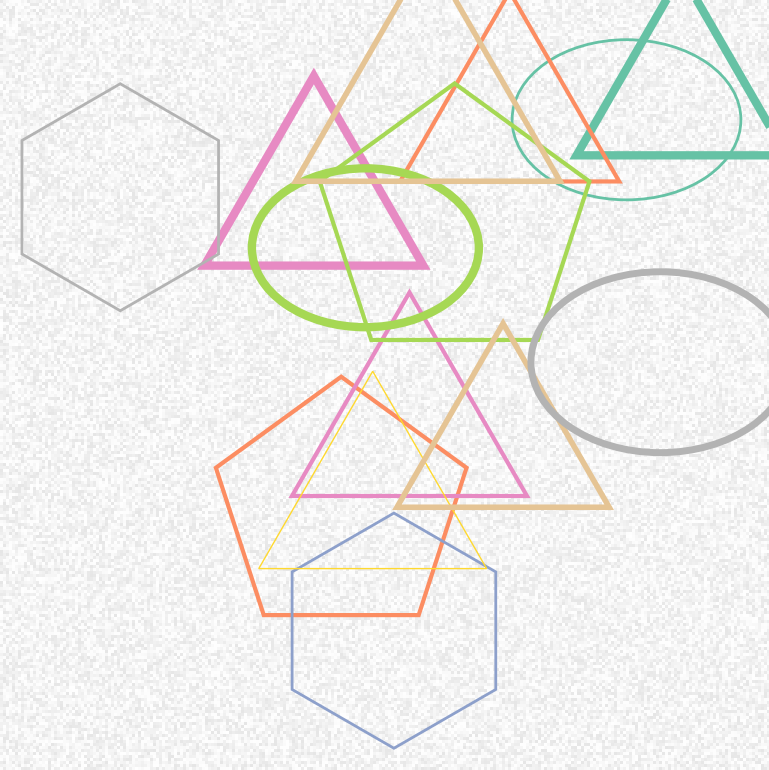[{"shape": "oval", "thickness": 1, "radius": 0.74, "center": [0.814, 0.844]}, {"shape": "triangle", "thickness": 3, "radius": 0.79, "center": [0.885, 0.877]}, {"shape": "triangle", "thickness": 1.5, "radius": 0.82, "center": [0.662, 0.846]}, {"shape": "pentagon", "thickness": 1.5, "radius": 0.86, "center": [0.443, 0.34]}, {"shape": "hexagon", "thickness": 1, "radius": 0.76, "center": [0.512, 0.181]}, {"shape": "triangle", "thickness": 1.5, "radius": 0.88, "center": [0.532, 0.444]}, {"shape": "triangle", "thickness": 3, "radius": 0.82, "center": [0.408, 0.737]}, {"shape": "oval", "thickness": 3, "radius": 0.74, "center": [0.475, 0.678]}, {"shape": "pentagon", "thickness": 1.5, "radius": 0.92, "center": [0.59, 0.707]}, {"shape": "triangle", "thickness": 0.5, "radius": 0.85, "center": [0.484, 0.347]}, {"shape": "triangle", "thickness": 2, "radius": 0.8, "center": [0.653, 0.421]}, {"shape": "triangle", "thickness": 2, "radius": 0.99, "center": [0.556, 0.864]}, {"shape": "oval", "thickness": 2.5, "radius": 0.84, "center": [0.857, 0.53]}, {"shape": "hexagon", "thickness": 1, "radius": 0.74, "center": [0.156, 0.744]}]